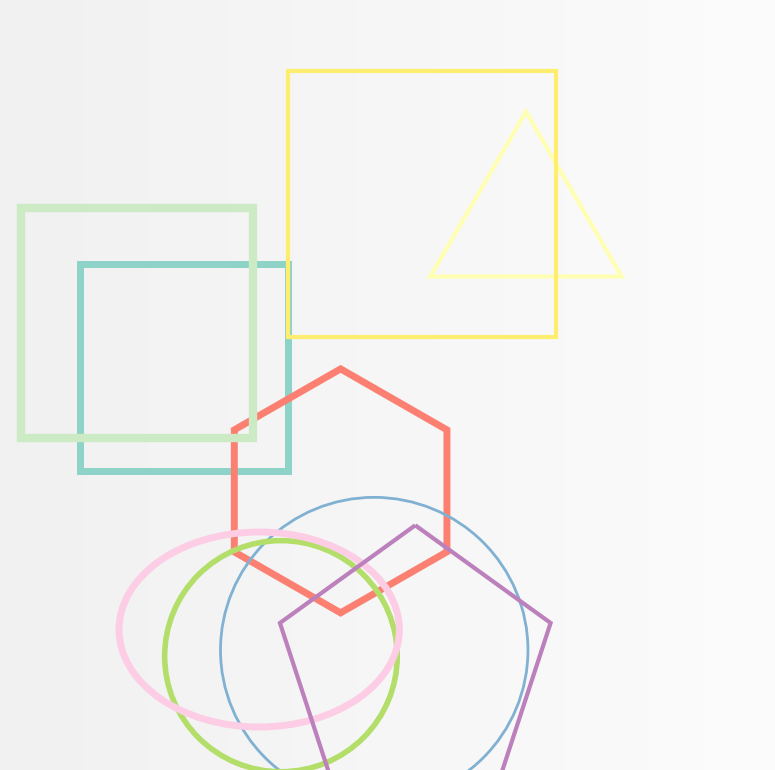[{"shape": "square", "thickness": 2.5, "radius": 0.67, "center": [0.237, 0.522]}, {"shape": "triangle", "thickness": 1.5, "radius": 0.71, "center": [0.679, 0.712]}, {"shape": "hexagon", "thickness": 2.5, "radius": 0.79, "center": [0.44, 0.363]}, {"shape": "circle", "thickness": 1, "radius": 0.99, "center": [0.483, 0.156]}, {"shape": "circle", "thickness": 2, "radius": 0.75, "center": [0.363, 0.148]}, {"shape": "oval", "thickness": 2.5, "radius": 0.9, "center": [0.334, 0.182]}, {"shape": "pentagon", "thickness": 1.5, "radius": 0.92, "center": [0.536, 0.134]}, {"shape": "square", "thickness": 3, "radius": 0.75, "center": [0.177, 0.58]}, {"shape": "square", "thickness": 1.5, "radius": 0.86, "center": [0.545, 0.735]}]